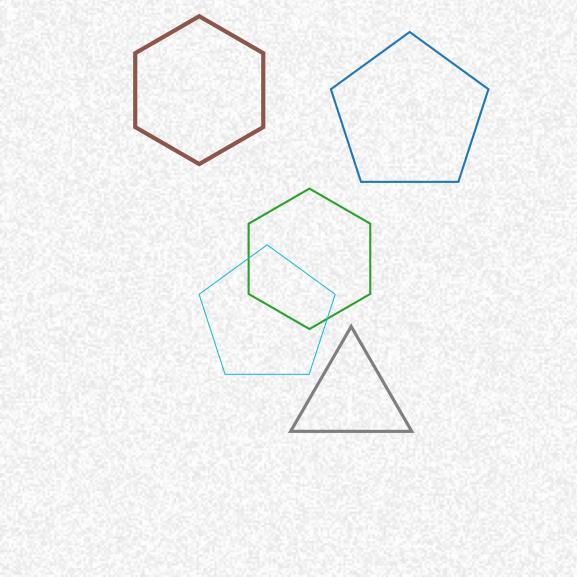[{"shape": "pentagon", "thickness": 1, "radius": 0.72, "center": [0.709, 0.8]}, {"shape": "hexagon", "thickness": 1, "radius": 0.61, "center": [0.536, 0.551]}, {"shape": "hexagon", "thickness": 2, "radius": 0.64, "center": [0.345, 0.843]}, {"shape": "triangle", "thickness": 1.5, "radius": 0.61, "center": [0.608, 0.313]}, {"shape": "pentagon", "thickness": 0.5, "radius": 0.62, "center": [0.463, 0.451]}]